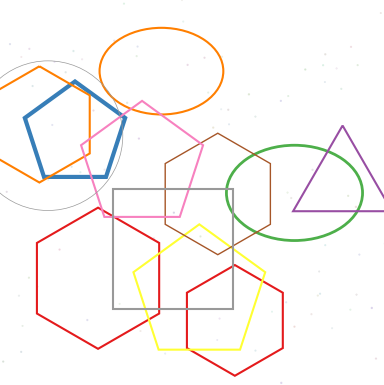[{"shape": "hexagon", "thickness": 1.5, "radius": 0.92, "center": [0.255, 0.277]}, {"shape": "hexagon", "thickness": 1.5, "radius": 0.72, "center": [0.61, 0.168]}, {"shape": "pentagon", "thickness": 3, "radius": 0.69, "center": [0.195, 0.651]}, {"shape": "oval", "thickness": 2, "radius": 0.88, "center": [0.765, 0.499]}, {"shape": "triangle", "thickness": 1.5, "radius": 0.74, "center": [0.89, 0.526]}, {"shape": "hexagon", "thickness": 1.5, "radius": 0.75, "center": [0.102, 0.677]}, {"shape": "oval", "thickness": 1.5, "radius": 0.8, "center": [0.419, 0.815]}, {"shape": "pentagon", "thickness": 1.5, "radius": 0.9, "center": [0.518, 0.237]}, {"shape": "hexagon", "thickness": 1, "radius": 0.79, "center": [0.566, 0.496]}, {"shape": "pentagon", "thickness": 1.5, "radius": 0.83, "center": [0.369, 0.571]}, {"shape": "square", "thickness": 1.5, "radius": 0.78, "center": [0.448, 0.353]}, {"shape": "circle", "thickness": 0.5, "radius": 0.97, "center": [0.125, 0.648]}]